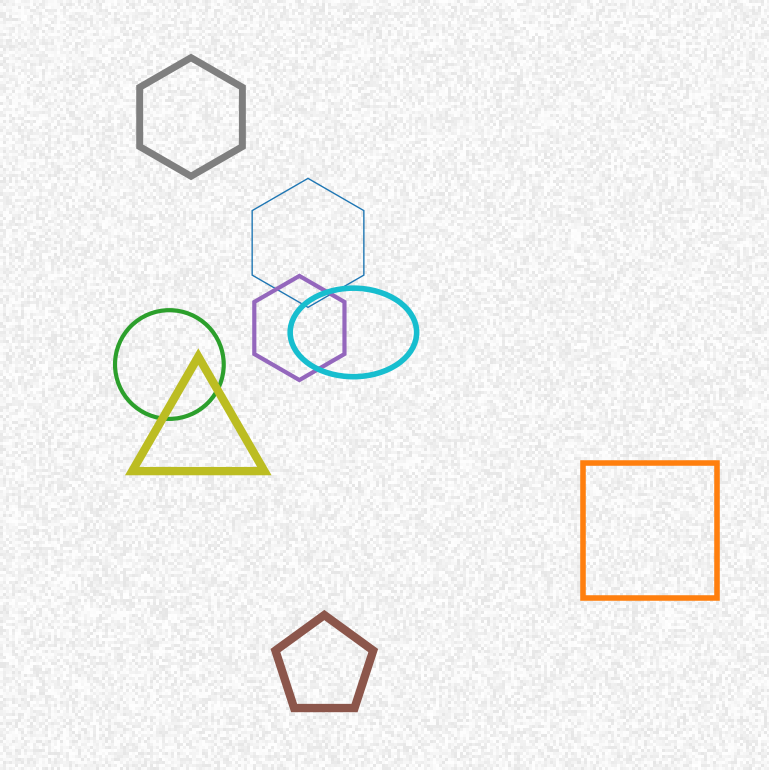[{"shape": "hexagon", "thickness": 0.5, "radius": 0.42, "center": [0.4, 0.685]}, {"shape": "square", "thickness": 2, "radius": 0.44, "center": [0.844, 0.311]}, {"shape": "circle", "thickness": 1.5, "radius": 0.35, "center": [0.22, 0.527]}, {"shape": "hexagon", "thickness": 1.5, "radius": 0.34, "center": [0.389, 0.574]}, {"shape": "pentagon", "thickness": 3, "radius": 0.33, "center": [0.421, 0.134]}, {"shape": "hexagon", "thickness": 2.5, "radius": 0.38, "center": [0.248, 0.848]}, {"shape": "triangle", "thickness": 3, "radius": 0.5, "center": [0.258, 0.438]}, {"shape": "oval", "thickness": 2, "radius": 0.41, "center": [0.459, 0.568]}]